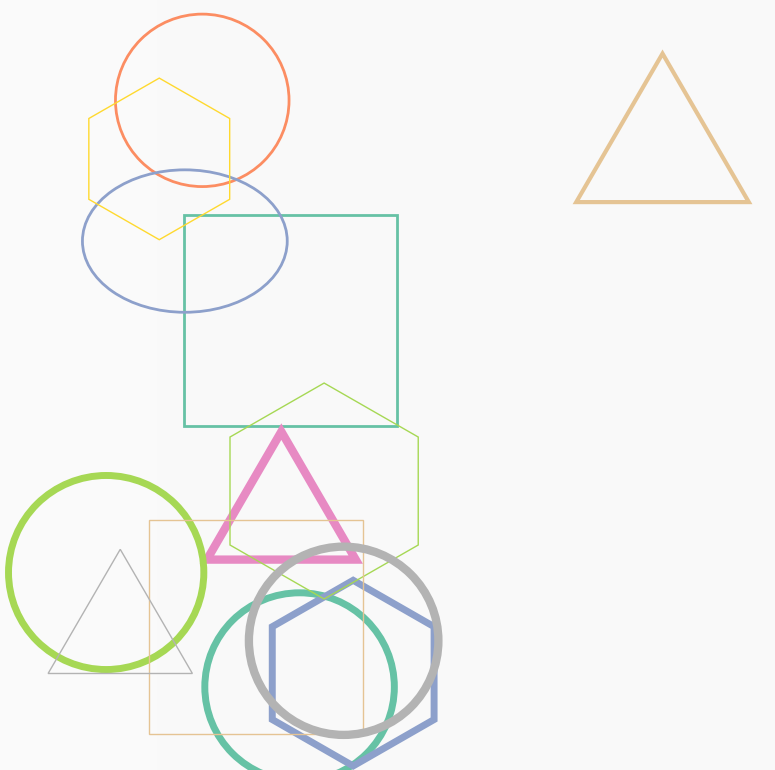[{"shape": "circle", "thickness": 2.5, "radius": 0.61, "center": [0.387, 0.108]}, {"shape": "square", "thickness": 1, "radius": 0.69, "center": [0.375, 0.584]}, {"shape": "circle", "thickness": 1, "radius": 0.56, "center": [0.261, 0.87]}, {"shape": "oval", "thickness": 1, "radius": 0.66, "center": [0.239, 0.687]}, {"shape": "hexagon", "thickness": 2.5, "radius": 0.6, "center": [0.456, 0.126]}, {"shape": "triangle", "thickness": 3, "radius": 0.55, "center": [0.363, 0.329]}, {"shape": "hexagon", "thickness": 0.5, "radius": 0.7, "center": [0.418, 0.362]}, {"shape": "circle", "thickness": 2.5, "radius": 0.63, "center": [0.137, 0.256]}, {"shape": "hexagon", "thickness": 0.5, "radius": 0.52, "center": [0.205, 0.794]}, {"shape": "triangle", "thickness": 1.5, "radius": 0.64, "center": [0.855, 0.802]}, {"shape": "square", "thickness": 0.5, "radius": 0.69, "center": [0.33, 0.186]}, {"shape": "triangle", "thickness": 0.5, "radius": 0.54, "center": [0.155, 0.179]}, {"shape": "circle", "thickness": 3, "radius": 0.61, "center": [0.443, 0.168]}]